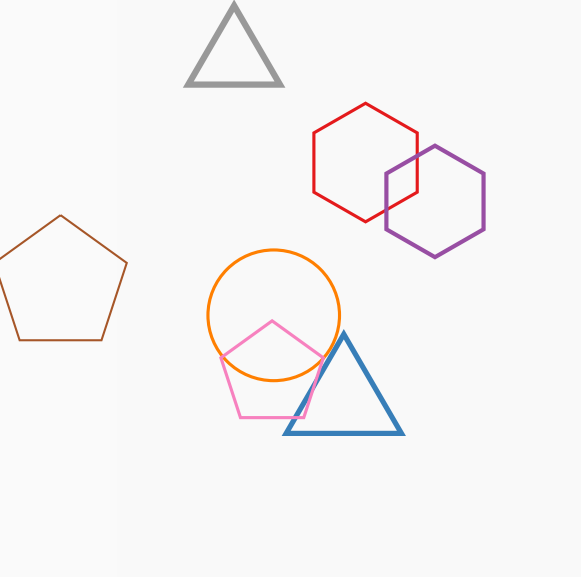[{"shape": "hexagon", "thickness": 1.5, "radius": 0.51, "center": [0.629, 0.718]}, {"shape": "triangle", "thickness": 2.5, "radius": 0.57, "center": [0.591, 0.306]}, {"shape": "hexagon", "thickness": 2, "radius": 0.48, "center": [0.748, 0.65]}, {"shape": "circle", "thickness": 1.5, "radius": 0.57, "center": [0.471, 0.453]}, {"shape": "pentagon", "thickness": 1, "radius": 0.6, "center": [0.104, 0.507]}, {"shape": "pentagon", "thickness": 1.5, "radius": 0.46, "center": [0.468, 0.351]}, {"shape": "triangle", "thickness": 3, "radius": 0.46, "center": [0.403, 0.898]}]